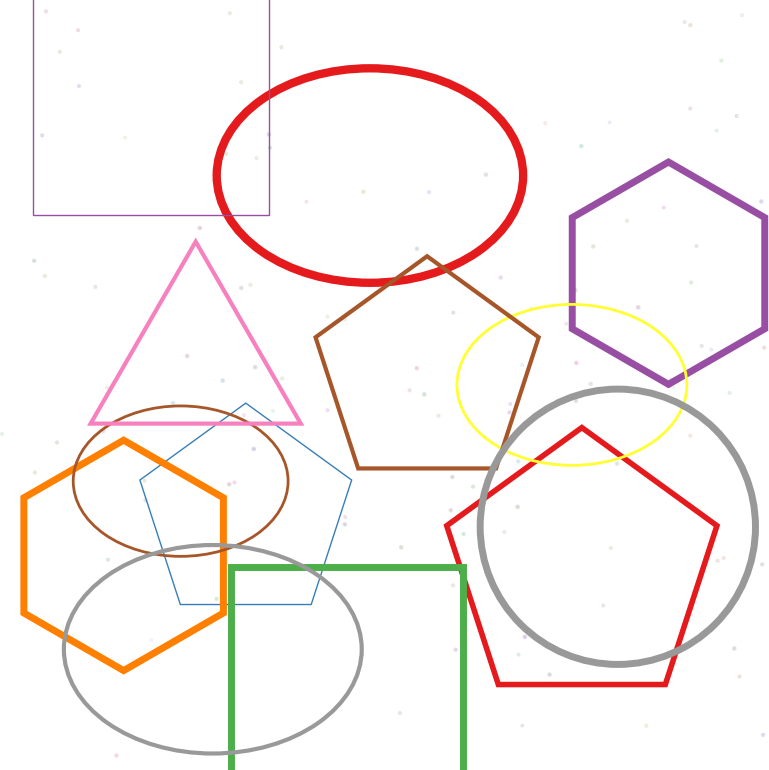[{"shape": "oval", "thickness": 3, "radius": 0.99, "center": [0.48, 0.772]}, {"shape": "pentagon", "thickness": 2, "radius": 0.92, "center": [0.756, 0.26]}, {"shape": "pentagon", "thickness": 0.5, "radius": 0.72, "center": [0.319, 0.332]}, {"shape": "square", "thickness": 2.5, "radius": 0.75, "center": [0.451, 0.113]}, {"shape": "hexagon", "thickness": 2.5, "radius": 0.72, "center": [0.868, 0.645]}, {"shape": "square", "thickness": 0.5, "radius": 0.77, "center": [0.197, 0.874]}, {"shape": "hexagon", "thickness": 2.5, "radius": 0.75, "center": [0.161, 0.279]}, {"shape": "oval", "thickness": 1, "radius": 0.75, "center": [0.743, 0.5]}, {"shape": "pentagon", "thickness": 1.5, "radius": 0.76, "center": [0.555, 0.515]}, {"shape": "oval", "thickness": 1, "radius": 0.7, "center": [0.235, 0.375]}, {"shape": "triangle", "thickness": 1.5, "radius": 0.79, "center": [0.254, 0.529]}, {"shape": "oval", "thickness": 1.5, "radius": 0.97, "center": [0.276, 0.157]}, {"shape": "circle", "thickness": 2.5, "radius": 0.89, "center": [0.802, 0.316]}]